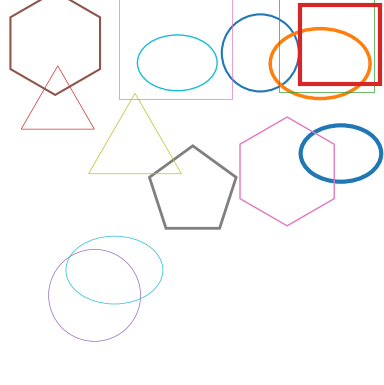[{"shape": "circle", "thickness": 1.5, "radius": 0.5, "center": [0.676, 0.863]}, {"shape": "oval", "thickness": 3, "radius": 0.52, "center": [0.886, 0.601]}, {"shape": "oval", "thickness": 2.5, "radius": 0.65, "center": [0.832, 0.835]}, {"shape": "square", "thickness": 0.5, "radius": 0.62, "center": [0.848, 0.883]}, {"shape": "triangle", "thickness": 0.5, "radius": 0.55, "center": [0.15, 0.719]}, {"shape": "square", "thickness": 3, "radius": 0.52, "center": [0.883, 0.884]}, {"shape": "circle", "thickness": 0.5, "radius": 0.6, "center": [0.246, 0.233]}, {"shape": "hexagon", "thickness": 1.5, "radius": 0.67, "center": [0.143, 0.888]}, {"shape": "square", "thickness": 0.5, "radius": 0.74, "center": [0.456, 0.89]}, {"shape": "hexagon", "thickness": 1, "radius": 0.71, "center": [0.746, 0.555]}, {"shape": "pentagon", "thickness": 2, "radius": 0.59, "center": [0.501, 0.503]}, {"shape": "triangle", "thickness": 0.5, "radius": 0.7, "center": [0.351, 0.618]}, {"shape": "oval", "thickness": 1, "radius": 0.52, "center": [0.461, 0.837]}, {"shape": "oval", "thickness": 0.5, "radius": 0.63, "center": [0.297, 0.299]}]